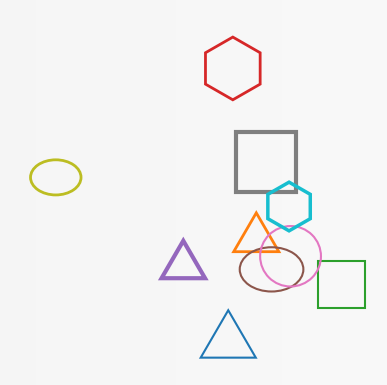[{"shape": "triangle", "thickness": 1.5, "radius": 0.41, "center": [0.589, 0.112]}, {"shape": "triangle", "thickness": 2, "radius": 0.34, "center": [0.661, 0.38]}, {"shape": "square", "thickness": 1.5, "radius": 0.3, "center": [0.881, 0.262]}, {"shape": "hexagon", "thickness": 2, "radius": 0.41, "center": [0.601, 0.822]}, {"shape": "triangle", "thickness": 3, "radius": 0.32, "center": [0.473, 0.31]}, {"shape": "oval", "thickness": 1.5, "radius": 0.41, "center": [0.701, 0.3]}, {"shape": "circle", "thickness": 1.5, "radius": 0.39, "center": [0.75, 0.334]}, {"shape": "square", "thickness": 3, "radius": 0.39, "center": [0.687, 0.579]}, {"shape": "oval", "thickness": 2, "radius": 0.33, "center": [0.144, 0.539]}, {"shape": "hexagon", "thickness": 2.5, "radius": 0.32, "center": [0.746, 0.464]}]